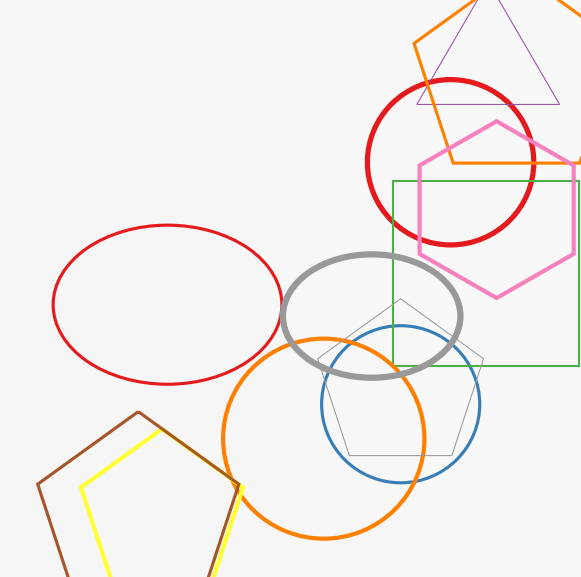[{"shape": "circle", "thickness": 2.5, "radius": 0.72, "center": [0.775, 0.718]}, {"shape": "oval", "thickness": 1.5, "radius": 0.98, "center": [0.288, 0.472]}, {"shape": "circle", "thickness": 1.5, "radius": 0.68, "center": [0.689, 0.299]}, {"shape": "square", "thickness": 1, "radius": 0.8, "center": [0.836, 0.525]}, {"shape": "triangle", "thickness": 0.5, "radius": 0.71, "center": [0.84, 0.889]}, {"shape": "pentagon", "thickness": 1.5, "radius": 0.93, "center": [0.889, 0.867]}, {"shape": "circle", "thickness": 2, "radius": 0.87, "center": [0.557, 0.24]}, {"shape": "pentagon", "thickness": 2, "radius": 0.73, "center": [0.279, 0.11]}, {"shape": "pentagon", "thickness": 1.5, "radius": 0.91, "center": [0.238, 0.104]}, {"shape": "hexagon", "thickness": 2, "radius": 0.77, "center": [0.854, 0.636]}, {"shape": "pentagon", "thickness": 0.5, "radius": 0.75, "center": [0.689, 0.332]}, {"shape": "oval", "thickness": 3, "radius": 0.76, "center": [0.639, 0.452]}]